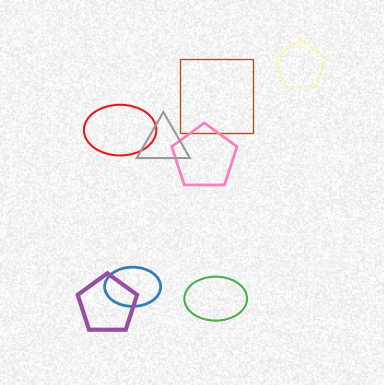[{"shape": "oval", "thickness": 1.5, "radius": 0.47, "center": [0.312, 0.662]}, {"shape": "oval", "thickness": 2, "radius": 0.36, "center": [0.345, 0.255]}, {"shape": "oval", "thickness": 1.5, "radius": 0.41, "center": [0.56, 0.224]}, {"shape": "pentagon", "thickness": 3, "radius": 0.41, "center": [0.279, 0.209]}, {"shape": "pentagon", "thickness": 0.5, "radius": 0.34, "center": [0.781, 0.829]}, {"shape": "square", "thickness": 1, "radius": 0.48, "center": [0.563, 0.751]}, {"shape": "pentagon", "thickness": 2, "radius": 0.45, "center": [0.531, 0.592]}, {"shape": "triangle", "thickness": 1.5, "radius": 0.4, "center": [0.424, 0.629]}]